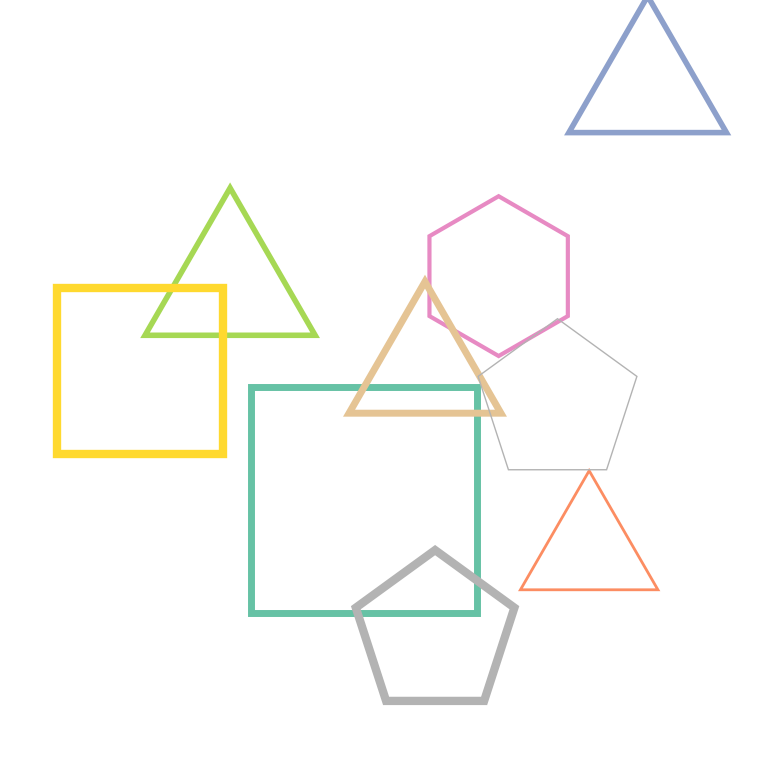[{"shape": "square", "thickness": 2.5, "radius": 0.73, "center": [0.473, 0.351]}, {"shape": "triangle", "thickness": 1, "radius": 0.52, "center": [0.765, 0.286]}, {"shape": "triangle", "thickness": 2, "radius": 0.59, "center": [0.841, 0.887]}, {"shape": "hexagon", "thickness": 1.5, "radius": 0.52, "center": [0.648, 0.641]}, {"shape": "triangle", "thickness": 2, "radius": 0.64, "center": [0.299, 0.628]}, {"shape": "square", "thickness": 3, "radius": 0.54, "center": [0.182, 0.518]}, {"shape": "triangle", "thickness": 2.5, "radius": 0.57, "center": [0.552, 0.52]}, {"shape": "pentagon", "thickness": 3, "radius": 0.54, "center": [0.565, 0.177]}, {"shape": "pentagon", "thickness": 0.5, "radius": 0.54, "center": [0.724, 0.478]}]